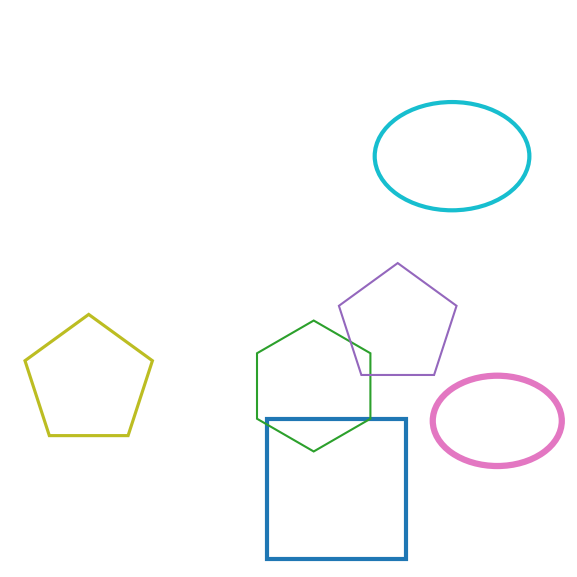[{"shape": "square", "thickness": 2, "radius": 0.6, "center": [0.583, 0.152]}, {"shape": "hexagon", "thickness": 1, "radius": 0.57, "center": [0.543, 0.331]}, {"shape": "pentagon", "thickness": 1, "radius": 0.54, "center": [0.689, 0.436]}, {"shape": "oval", "thickness": 3, "radius": 0.56, "center": [0.861, 0.27]}, {"shape": "pentagon", "thickness": 1.5, "radius": 0.58, "center": [0.154, 0.339]}, {"shape": "oval", "thickness": 2, "radius": 0.67, "center": [0.783, 0.729]}]